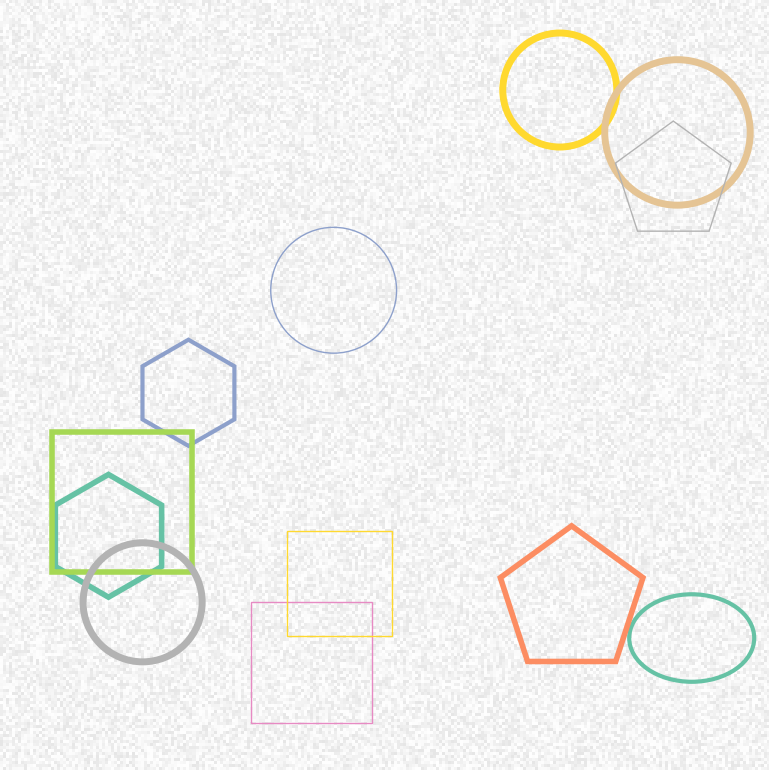[{"shape": "hexagon", "thickness": 2, "radius": 0.4, "center": [0.141, 0.304]}, {"shape": "oval", "thickness": 1.5, "radius": 0.41, "center": [0.898, 0.171]}, {"shape": "pentagon", "thickness": 2, "radius": 0.49, "center": [0.742, 0.22]}, {"shape": "circle", "thickness": 0.5, "radius": 0.41, "center": [0.433, 0.623]}, {"shape": "hexagon", "thickness": 1.5, "radius": 0.34, "center": [0.245, 0.49]}, {"shape": "square", "thickness": 0.5, "radius": 0.39, "center": [0.405, 0.14]}, {"shape": "square", "thickness": 2, "radius": 0.45, "center": [0.158, 0.348]}, {"shape": "circle", "thickness": 2.5, "radius": 0.37, "center": [0.727, 0.883]}, {"shape": "square", "thickness": 0.5, "radius": 0.34, "center": [0.441, 0.242]}, {"shape": "circle", "thickness": 2.5, "radius": 0.47, "center": [0.88, 0.828]}, {"shape": "pentagon", "thickness": 0.5, "radius": 0.4, "center": [0.874, 0.764]}, {"shape": "circle", "thickness": 2.5, "radius": 0.39, "center": [0.185, 0.218]}]